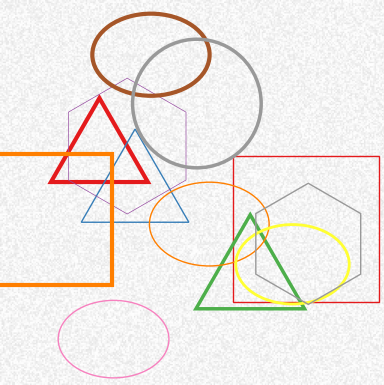[{"shape": "square", "thickness": 1, "radius": 0.95, "center": [0.794, 0.406]}, {"shape": "triangle", "thickness": 3, "radius": 0.73, "center": [0.258, 0.6]}, {"shape": "triangle", "thickness": 1, "radius": 0.81, "center": [0.351, 0.503]}, {"shape": "triangle", "thickness": 2.5, "radius": 0.81, "center": [0.65, 0.279]}, {"shape": "hexagon", "thickness": 0.5, "radius": 0.88, "center": [0.33, 0.621]}, {"shape": "square", "thickness": 3, "radius": 0.85, "center": [0.122, 0.43]}, {"shape": "oval", "thickness": 1, "radius": 0.78, "center": [0.544, 0.418]}, {"shape": "oval", "thickness": 2, "radius": 0.74, "center": [0.76, 0.314]}, {"shape": "oval", "thickness": 3, "radius": 0.76, "center": [0.392, 0.858]}, {"shape": "oval", "thickness": 1, "radius": 0.72, "center": [0.295, 0.119]}, {"shape": "circle", "thickness": 2.5, "radius": 0.84, "center": [0.511, 0.731]}, {"shape": "hexagon", "thickness": 1, "radius": 0.79, "center": [0.801, 0.367]}]